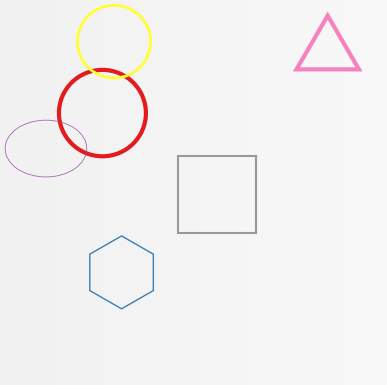[{"shape": "circle", "thickness": 3, "radius": 0.56, "center": [0.264, 0.706]}, {"shape": "hexagon", "thickness": 1, "radius": 0.47, "center": [0.314, 0.293]}, {"shape": "oval", "thickness": 0.5, "radius": 0.53, "center": [0.119, 0.614]}, {"shape": "circle", "thickness": 2, "radius": 0.47, "center": [0.294, 0.892]}, {"shape": "triangle", "thickness": 3, "radius": 0.47, "center": [0.846, 0.866]}, {"shape": "square", "thickness": 1.5, "radius": 0.5, "center": [0.56, 0.495]}]